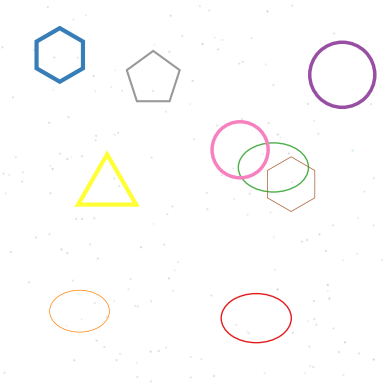[{"shape": "oval", "thickness": 1, "radius": 0.46, "center": [0.666, 0.174]}, {"shape": "hexagon", "thickness": 3, "radius": 0.35, "center": [0.155, 0.857]}, {"shape": "oval", "thickness": 1, "radius": 0.46, "center": [0.71, 0.565]}, {"shape": "circle", "thickness": 2.5, "radius": 0.42, "center": [0.889, 0.806]}, {"shape": "oval", "thickness": 0.5, "radius": 0.39, "center": [0.207, 0.192]}, {"shape": "triangle", "thickness": 3, "radius": 0.43, "center": [0.278, 0.512]}, {"shape": "hexagon", "thickness": 0.5, "radius": 0.36, "center": [0.756, 0.522]}, {"shape": "circle", "thickness": 2.5, "radius": 0.36, "center": [0.624, 0.611]}, {"shape": "pentagon", "thickness": 1.5, "radius": 0.36, "center": [0.398, 0.796]}]